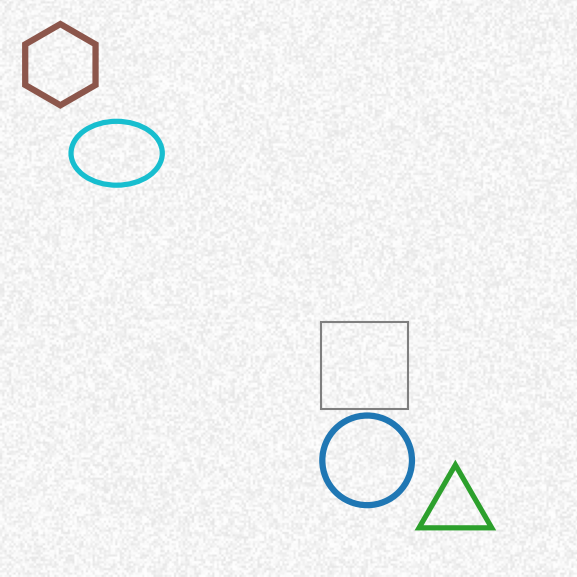[{"shape": "circle", "thickness": 3, "radius": 0.39, "center": [0.636, 0.202]}, {"shape": "triangle", "thickness": 2.5, "radius": 0.36, "center": [0.789, 0.121]}, {"shape": "hexagon", "thickness": 3, "radius": 0.35, "center": [0.105, 0.887]}, {"shape": "square", "thickness": 1, "radius": 0.37, "center": [0.631, 0.367]}, {"shape": "oval", "thickness": 2.5, "radius": 0.4, "center": [0.202, 0.734]}]